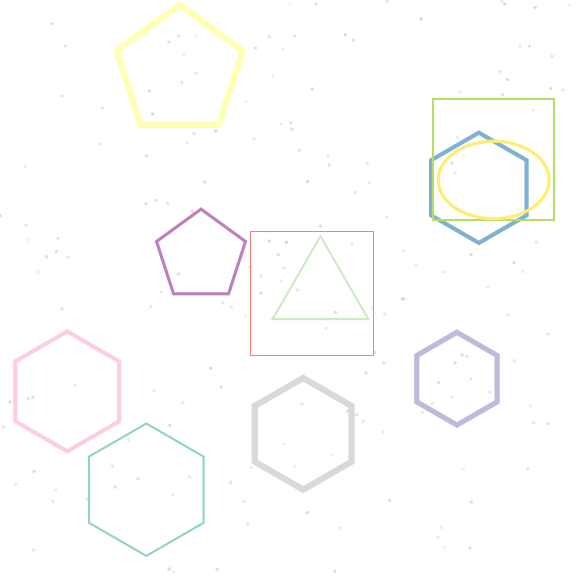[{"shape": "hexagon", "thickness": 1, "radius": 0.57, "center": [0.253, 0.151]}, {"shape": "pentagon", "thickness": 3, "radius": 0.57, "center": [0.311, 0.876]}, {"shape": "hexagon", "thickness": 2.5, "radius": 0.4, "center": [0.791, 0.343]}, {"shape": "square", "thickness": 0.5, "radius": 0.53, "center": [0.54, 0.492]}, {"shape": "hexagon", "thickness": 2, "radius": 0.48, "center": [0.829, 0.674]}, {"shape": "square", "thickness": 1, "radius": 0.52, "center": [0.854, 0.723]}, {"shape": "hexagon", "thickness": 2, "radius": 0.52, "center": [0.116, 0.321]}, {"shape": "hexagon", "thickness": 3, "radius": 0.48, "center": [0.525, 0.248]}, {"shape": "pentagon", "thickness": 1.5, "radius": 0.41, "center": [0.348, 0.556]}, {"shape": "triangle", "thickness": 1, "radius": 0.48, "center": [0.555, 0.494]}, {"shape": "oval", "thickness": 1.5, "radius": 0.48, "center": [0.855, 0.687]}]